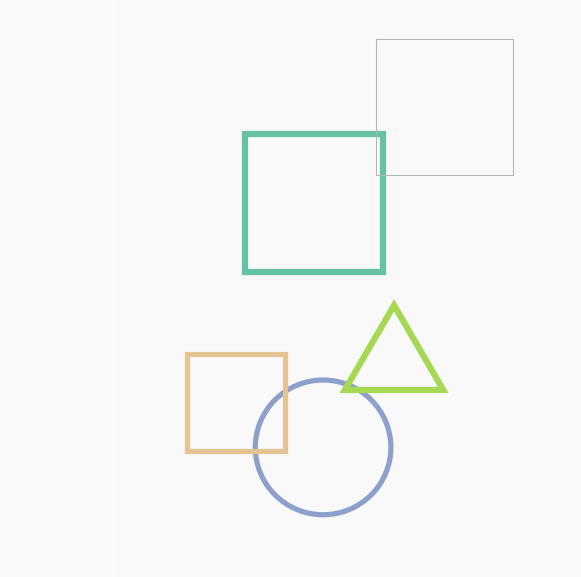[{"shape": "square", "thickness": 3, "radius": 0.6, "center": [0.54, 0.648]}, {"shape": "circle", "thickness": 2.5, "radius": 0.58, "center": [0.556, 0.224]}, {"shape": "triangle", "thickness": 3, "radius": 0.49, "center": [0.678, 0.373]}, {"shape": "square", "thickness": 2.5, "radius": 0.42, "center": [0.406, 0.302]}, {"shape": "square", "thickness": 0.5, "radius": 0.59, "center": [0.765, 0.813]}]